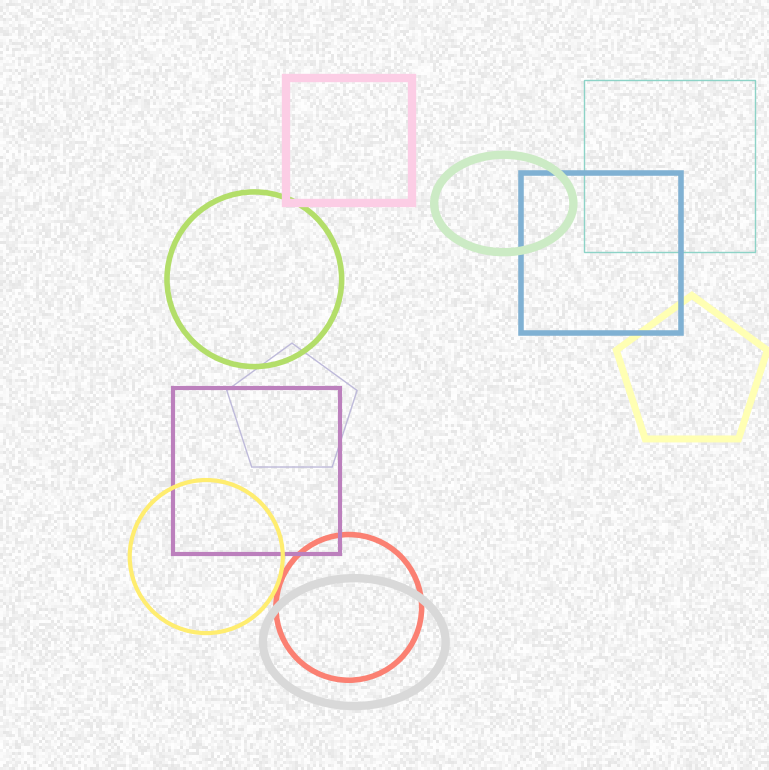[{"shape": "square", "thickness": 0.5, "radius": 0.56, "center": [0.869, 0.784]}, {"shape": "pentagon", "thickness": 2.5, "radius": 0.52, "center": [0.899, 0.513]}, {"shape": "pentagon", "thickness": 0.5, "radius": 0.44, "center": [0.379, 0.465]}, {"shape": "circle", "thickness": 2, "radius": 0.47, "center": [0.453, 0.211]}, {"shape": "square", "thickness": 2, "radius": 0.52, "center": [0.781, 0.671]}, {"shape": "circle", "thickness": 2, "radius": 0.57, "center": [0.33, 0.637]}, {"shape": "square", "thickness": 3, "radius": 0.41, "center": [0.453, 0.818]}, {"shape": "oval", "thickness": 3, "radius": 0.59, "center": [0.46, 0.166]}, {"shape": "square", "thickness": 1.5, "radius": 0.54, "center": [0.333, 0.389]}, {"shape": "oval", "thickness": 3, "radius": 0.45, "center": [0.654, 0.736]}, {"shape": "circle", "thickness": 1.5, "radius": 0.5, "center": [0.268, 0.277]}]